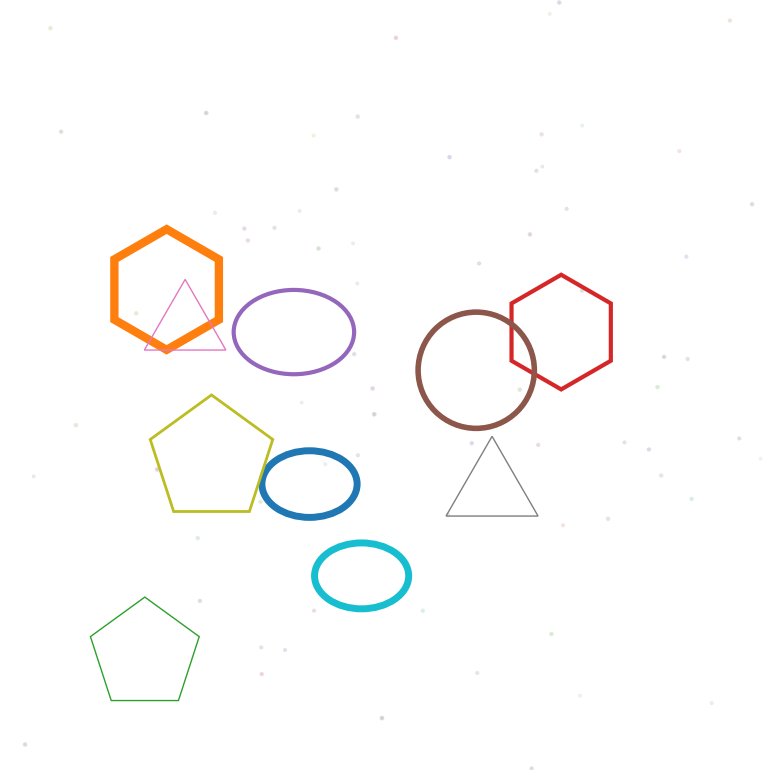[{"shape": "oval", "thickness": 2.5, "radius": 0.31, "center": [0.402, 0.371]}, {"shape": "hexagon", "thickness": 3, "radius": 0.39, "center": [0.216, 0.624]}, {"shape": "pentagon", "thickness": 0.5, "radius": 0.37, "center": [0.188, 0.15]}, {"shape": "hexagon", "thickness": 1.5, "radius": 0.37, "center": [0.729, 0.569]}, {"shape": "oval", "thickness": 1.5, "radius": 0.39, "center": [0.382, 0.569]}, {"shape": "circle", "thickness": 2, "radius": 0.38, "center": [0.618, 0.519]}, {"shape": "triangle", "thickness": 0.5, "radius": 0.31, "center": [0.24, 0.576]}, {"shape": "triangle", "thickness": 0.5, "radius": 0.35, "center": [0.639, 0.364]}, {"shape": "pentagon", "thickness": 1, "radius": 0.42, "center": [0.275, 0.403]}, {"shape": "oval", "thickness": 2.5, "radius": 0.31, "center": [0.47, 0.252]}]